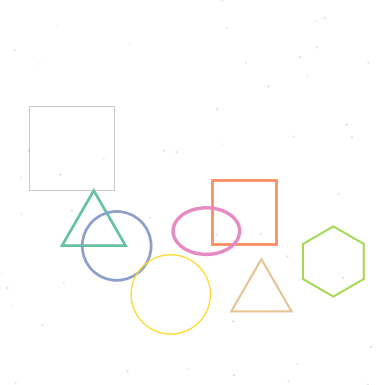[{"shape": "triangle", "thickness": 2, "radius": 0.48, "center": [0.244, 0.41]}, {"shape": "square", "thickness": 2, "radius": 0.41, "center": [0.634, 0.449]}, {"shape": "circle", "thickness": 2, "radius": 0.45, "center": [0.303, 0.361]}, {"shape": "oval", "thickness": 2.5, "radius": 0.43, "center": [0.536, 0.4]}, {"shape": "hexagon", "thickness": 1.5, "radius": 0.46, "center": [0.866, 0.321]}, {"shape": "circle", "thickness": 1, "radius": 0.51, "center": [0.444, 0.235]}, {"shape": "triangle", "thickness": 1.5, "radius": 0.45, "center": [0.679, 0.236]}, {"shape": "square", "thickness": 0.5, "radius": 0.55, "center": [0.185, 0.615]}]